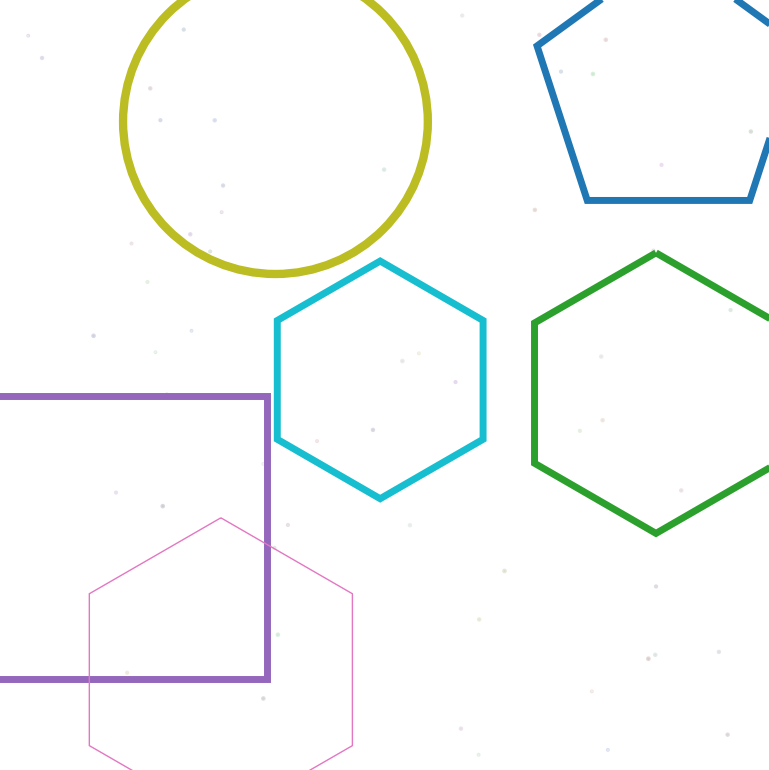[{"shape": "pentagon", "thickness": 2.5, "radius": 0.9, "center": [0.868, 0.885]}, {"shape": "hexagon", "thickness": 2.5, "radius": 0.91, "center": [0.852, 0.489]}, {"shape": "square", "thickness": 2.5, "radius": 0.92, "center": [0.163, 0.302]}, {"shape": "hexagon", "thickness": 0.5, "radius": 0.99, "center": [0.287, 0.13]}, {"shape": "circle", "thickness": 3, "radius": 0.99, "center": [0.358, 0.842]}, {"shape": "hexagon", "thickness": 2.5, "radius": 0.77, "center": [0.494, 0.507]}]